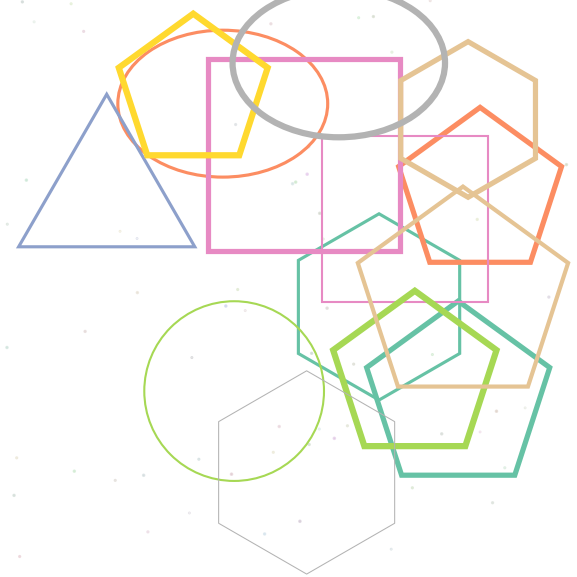[{"shape": "pentagon", "thickness": 2.5, "radius": 0.83, "center": [0.793, 0.311]}, {"shape": "hexagon", "thickness": 1.5, "radius": 0.81, "center": [0.656, 0.468]}, {"shape": "pentagon", "thickness": 2.5, "radius": 0.74, "center": [0.831, 0.665]}, {"shape": "oval", "thickness": 1.5, "radius": 0.91, "center": [0.386, 0.82]}, {"shape": "triangle", "thickness": 1.5, "radius": 0.88, "center": [0.185, 0.66]}, {"shape": "square", "thickness": 1, "radius": 0.72, "center": [0.701, 0.62]}, {"shape": "square", "thickness": 2.5, "radius": 0.83, "center": [0.527, 0.73]}, {"shape": "pentagon", "thickness": 3, "radius": 0.74, "center": [0.718, 0.347]}, {"shape": "circle", "thickness": 1, "radius": 0.78, "center": [0.405, 0.322]}, {"shape": "pentagon", "thickness": 3, "radius": 0.68, "center": [0.335, 0.84]}, {"shape": "pentagon", "thickness": 2, "radius": 0.96, "center": [0.802, 0.485]}, {"shape": "hexagon", "thickness": 2.5, "radius": 0.67, "center": [0.811, 0.792]}, {"shape": "hexagon", "thickness": 0.5, "radius": 0.88, "center": [0.531, 0.181]}, {"shape": "oval", "thickness": 3, "radius": 0.92, "center": [0.587, 0.89]}]